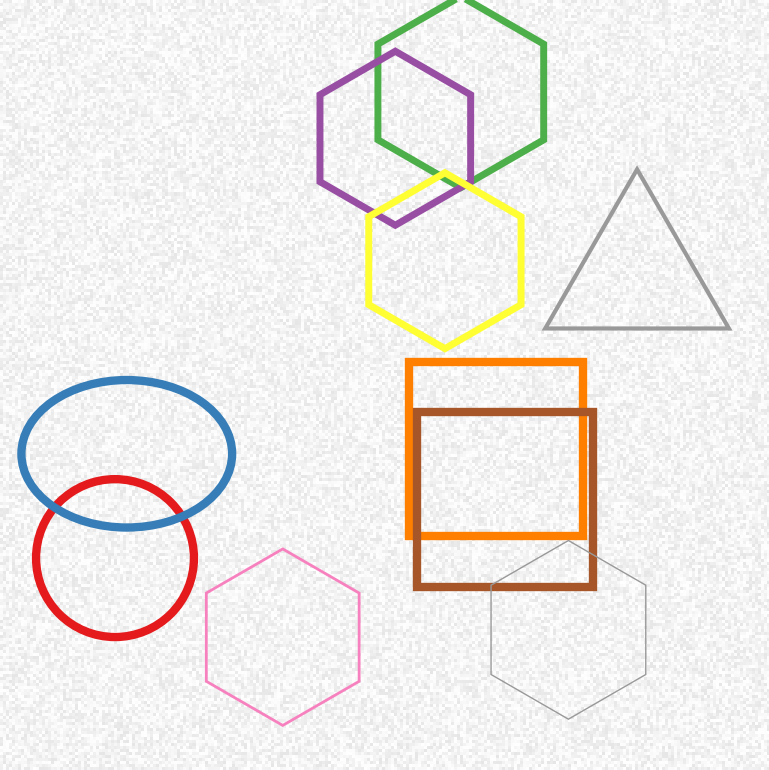[{"shape": "circle", "thickness": 3, "radius": 0.51, "center": [0.149, 0.275]}, {"shape": "oval", "thickness": 3, "radius": 0.68, "center": [0.165, 0.411]}, {"shape": "hexagon", "thickness": 2.5, "radius": 0.62, "center": [0.598, 0.881]}, {"shape": "hexagon", "thickness": 2.5, "radius": 0.56, "center": [0.513, 0.82]}, {"shape": "square", "thickness": 3, "radius": 0.56, "center": [0.644, 0.417]}, {"shape": "hexagon", "thickness": 2.5, "radius": 0.57, "center": [0.578, 0.661]}, {"shape": "square", "thickness": 3, "radius": 0.57, "center": [0.656, 0.351]}, {"shape": "hexagon", "thickness": 1, "radius": 0.57, "center": [0.367, 0.172]}, {"shape": "hexagon", "thickness": 0.5, "radius": 0.58, "center": [0.738, 0.182]}, {"shape": "triangle", "thickness": 1.5, "radius": 0.69, "center": [0.827, 0.642]}]